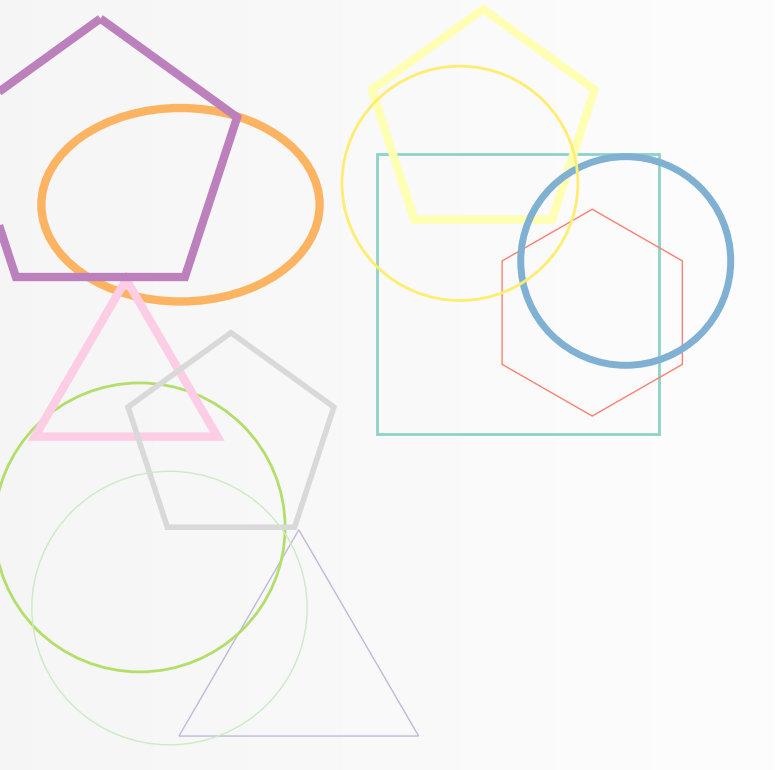[{"shape": "square", "thickness": 1, "radius": 0.91, "center": [0.668, 0.618]}, {"shape": "pentagon", "thickness": 3, "radius": 0.76, "center": [0.623, 0.837]}, {"shape": "triangle", "thickness": 0.5, "radius": 0.89, "center": [0.386, 0.133]}, {"shape": "hexagon", "thickness": 0.5, "radius": 0.67, "center": [0.764, 0.594]}, {"shape": "circle", "thickness": 2.5, "radius": 0.68, "center": [0.807, 0.661]}, {"shape": "oval", "thickness": 3, "radius": 0.9, "center": [0.233, 0.734]}, {"shape": "circle", "thickness": 1, "radius": 0.94, "center": [0.18, 0.315]}, {"shape": "triangle", "thickness": 3, "radius": 0.68, "center": [0.163, 0.501]}, {"shape": "pentagon", "thickness": 2, "radius": 0.7, "center": [0.298, 0.428]}, {"shape": "pentagon", "thickness": 3, "radius": 0.93, "center": [0.13, 0.79]}, {"shape": "circle", "thickness": 0.5, "radius": 0.89, "center": [0.219, 0.21]}, {"shape": "circle", "thickness": 1, "radius": 0.76, "center": [0.593, 0.762]}]